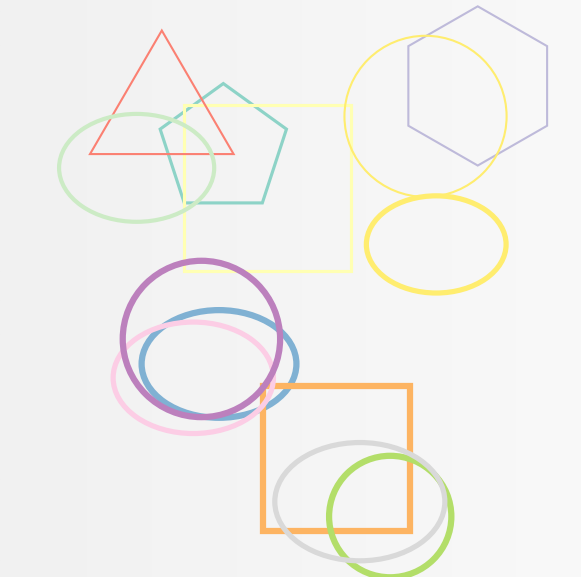[{"shape": "pentagon", "thickness": 1.5, "radius": 0.57, "center": [0.384, 0.74]}, {"shape": "square", "thickness": 1.5, "radius": 0.72, "center": [0.46, 0.674]}, {"shape": "hexagon", "thickness": 1, "radius": 0.69, "center": [0.822, 0.85]}, {"shape": "triangle", "thickness": 1, "radius": 0.71, "center": [0.278, 0.804]}, {"shape": "oval", "thickness": 3, "radius": 0.67, "center": [0.377, 0.369]}, {"shape": "square", "thickness": 3, "radius": 0.63, "center": [0.579, 0.205]}, {"shape": "circle", "thickness": 3, "radius": 0.53, "center": [0.671, 0.105]}, {"shape": "oval", "thickness": 2.5, "radius": 0.69, "center": [0.333, 0.345]}, {"shape": "oval", "thickness": 2.5, "radius": 0.73, "center": [0.619, 0.13]}, {"shape": "circle", "thickness": 3, "radius": 0.68, "center": [0.347, 0.412]}, {"shape": "oval", "thickness": 2, "radius": 0.67, "center": [0.235, 0.708]}, {"shape": "oval", "thickness": 2.5, "radius": 0.6, "center": [0.75, 0.576]}, {"shape": "circle", "thickness": 1, "radius": 0.7, "center": [0.732, 0.798]}]